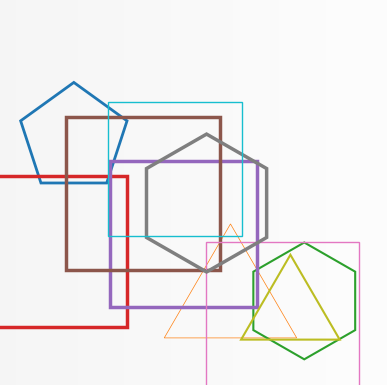[{"shape": "pentagon", "thickness": 2, "radius": 0.72, "center": [0.191, 0.641]}, {"shape": "triangle", "thickness": 0.5, "radius": 0.99, "center": [0.595, 0.221]}, {"shape": "hexagon", "thickness": 1.5, "radius": 0.76, "center": [0.785, 0.218]}, {"shape": "square", "thickness": 2.5, "radius": 0.98, "center": [0.133, 0.347]}, {"shape": "square", "thickness": 2.5, "radius": 0.95, "center": [0.472, 0.392]}, {"shape": "square", "thickness": 2.5, "radius": 1.0, "center": [0.369, 0.497]}, {"shape": "square", "thickness": 1, "radius": 0.98, "center": [0.729, 0.176]}, {"shape": "hexagon", "thickness": 2.5, "radius": 0.89, "center": [0.533, 0.473]}, {"shape": "triangle", "thickness": 1.5, "radius": 0.73, "center": [0.749, 0.191]}, {"shape": "square", "thickness": 1, "radius": 0.87, "center": [0.451, 0.561]}]